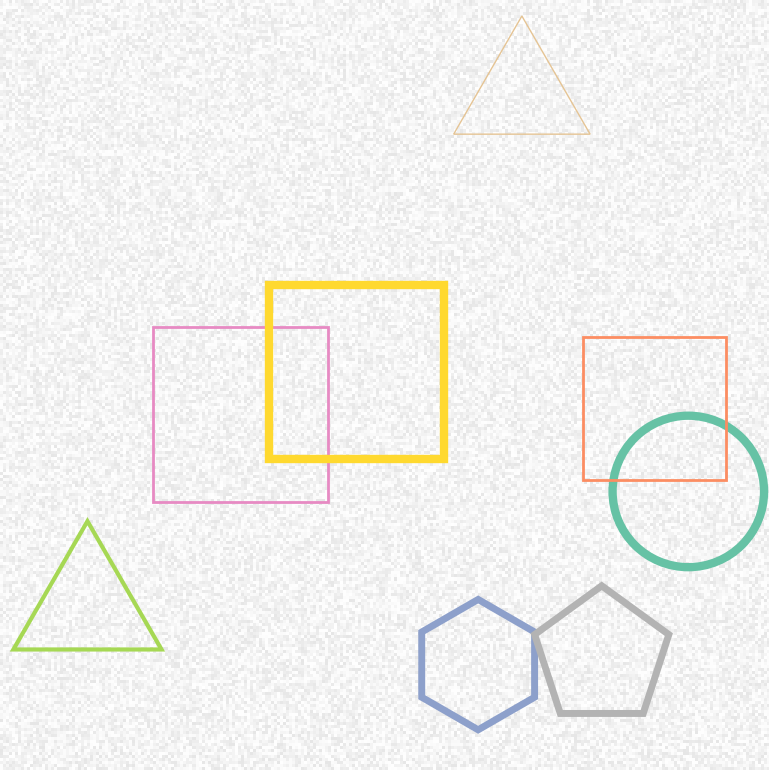[{"shape": "circle", "thickness": 3, "radius": 0.49, "center": [0.894, 0.362]}, {"shape": "square", "thickness": 1, "radius": 0.47, "center": [0.85, 0.469]}, {"shape": "hexagon", "thickness": 2.5, "radius": 0.42, "center": [0.621, 0.137]}, {"shape": "square", "thickness": 1, "radius": 0.57, "center": [0.312, 0.461]}, {"shape": "triangle", "thickness": 1.5, "radius": 0.56, "center": [0.114, 0.212]}, {"shape": "square", "thickness": 3, "radius": 0.57, "center": [0.463, 0.517]}, {"shape": "triangle", "thickness": 0.5, "radius": 0.51, "center": [0.678, 0.877]}, {"shape": "pentagon", "thickness": 2.5, "radius": 0.46, "center": [0.781, 0.148]}]